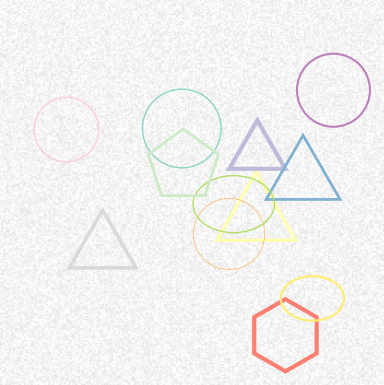[{"shape": "circle", "thickness": 1, "radius": 0.51, "center": [0.472, 0.666]}, {"shape": "triangle", "thickness": 2.5, "radius": 0.59, "center": [0.666, 0.435]}, {"shape": "triangle", "thickness": 3, "radius": 0.42, "center": [0.668, 0.604]}, {"shape": "hexagon", "thickness": 3, "radius": 0.47, "center": [0.741, 0.129]}, {"shape": "triangle", "thickness": 2, "radius": 0.55, "center": [0.787, 0.537]}, {"shape": "circle", "thickness": 0.5, "radius": 0.46, "center": [0.595, 0.392]}, {"shape": "oval", "thickness": 1, "radius": 0.53, "center": [0.607, 0.47]}, {"shape": "circle", "thickness": 1, "radius": 0.42, "center": [0.173, 0.663]}, {"shape": "triangle", "thickness": 2.5, "radius": 0.5, "center": [0.267, 0.354]}, {"shape": "circle", "thickness": 1.5, "radius": 0.47, "center": [0.866, 0.766]}, {"shape": "pentagon", "thickness": 2, "radius": 0.48, "center": [0.476, 0.569]}, {"shape": "oval", "thickness": 1.5, "radius": 0.41, "center": [0.812, 0.225]}]